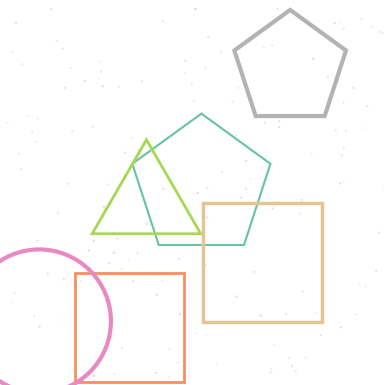[{"shape": "pentagon", "thickness": 1.5, "radius": 0.94, "center": [0.523, 0.516]}, {"shape": "square", "thickness": 2, "radius": 0.71, "center": [0.336, 0.148]}, {"shape": "circle", "thickness": 3, "radius": 0.93, "center": [0.102, 0.166]}, {"shape": "triangle", "thickness": 2, "radius": 0.81, "center": [0.38, 0.474]}, {"shape": "square", "thickness": 2.5, "radius": 0.77, "center": [0.683, 0.318]}, {"shape": "pentagon", "thickness": 3, "radius": 0.76, "center": [0.754, 0.822]}]